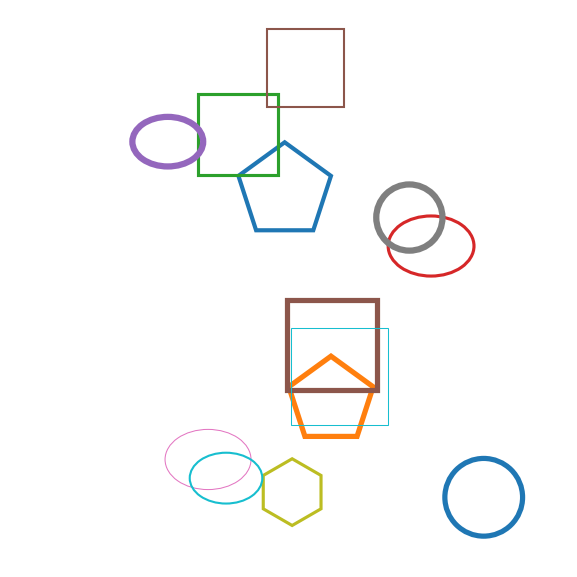[{"shape": "circle", "thickness": 2.5, "radius": 0.34, "center": [0.838, 0.138]}, {"shape": "pentagon", "thickness": 2, "radius": 0.42, "center": [0.493, 0.669]}, {"shape": "pentagon", "thickness": 2.5, "radius": 0.38, "center": [0.573, 0.306]}, {"shape": "square", "thickness": 1.5, "radius": 0.35, "center": [0.412, 0.766]}, {"shape": "oval", "thickness": 1.5, "radius": 0.37, "center": [0.746, 0.573]}, {"shape": "oval", "thickness": 3, "radius": 0.31, "center": [0.291, 0.754]}, {"shape": "square", "thickness": 2.5, "radius": 0.39, "center": [0.575, 0.402]}, {"shape": "square", "thickness": 1, "radius": 0.34, "center": [0.529, 0.881]}, {"shape": "oval", "thickness": 0.5, "radius": 0.37, "center": [0.36, 0.203]}, {"shape": "circle", "thickness": 3, "radius": 0.29, "center": [0.709, 0.622]}, {"shape": "hexagon", "thickness": 1.5, "radius": 0.29, "center": [0.506, 0.147]}, {"shape": "square", "thickness": 0.5, "radius": 0.42, "center": [0.587, 0.347]}, {"shape": "oval", "thickness": 1, "radius": 0.31, "center": [0.391, 0.171]}]